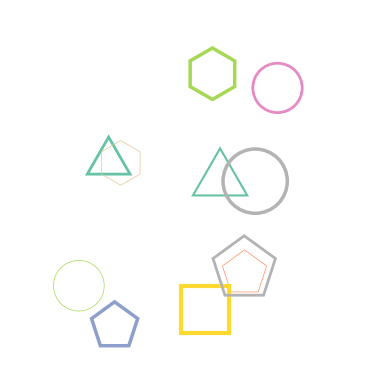[{"shape": "triangle", "thickness": 2, "radius": 0.32, "center": [0.282, 0.58]}, {"shape": "triangle", "thickness": 1.5, "radius": 0.41, "center": [0.572, 0.533]}, {"shape": "pentagon", "thickness": 0.5, "radius": 0.3, "center": [0.635, 0.291]}, {"shape": "pentagon", "thickness": 2.5, "radius": 0.31, "center": [0.298, 0.153]}, {"shape": "circle", "thickness": 2, "radius": 0.32, "center": [0.721, 0.772]}, {"shape": "circle", "thickness": 0.5, "radius": 0.33, "center": [0.205, 0.258]}, {"shape": "hexagon", "thickness": 2.5, "radius": 0.33, "center": [0.552, 0.809]}, {"shape": "square", "thickness": 3, "radius": 0.31, "center": [0.534, 0.196]}, {"shape": "hexagon", "thickness": 0.5, "radius": 0.29, "center": [0.314, 0.577]}, {"shape": "pentagon", "thickness": 2, "radius": 0.43, "center": [0.634, 0.302]}, {"shape": "circle", "thickness": 2.5, "radius": 0.42, "center": [0.663, 0.529]}]